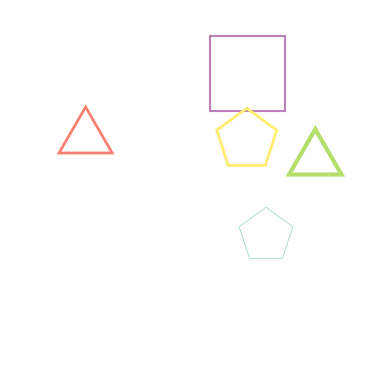[{"shape": "pentagon", "thickness": 0.5, "radius": 0.37, "center": [0.691, 0.388]}, {"shape": "triangle", "thickness": 2, "radius": 0.4, "center": [0.222, 0.642]}, {"shape": "triangle", "thickness": 3, "radius": 0.39, "center": [0.819, 0.586]}, {"shape": "square", "thickness": 1.5, "radius": 0.49, "center": [0.643, 0.81]}, {"shape": "pentagon", "thickness": 2, "radius": 0.41, "center": [0.641, 0.637]}]